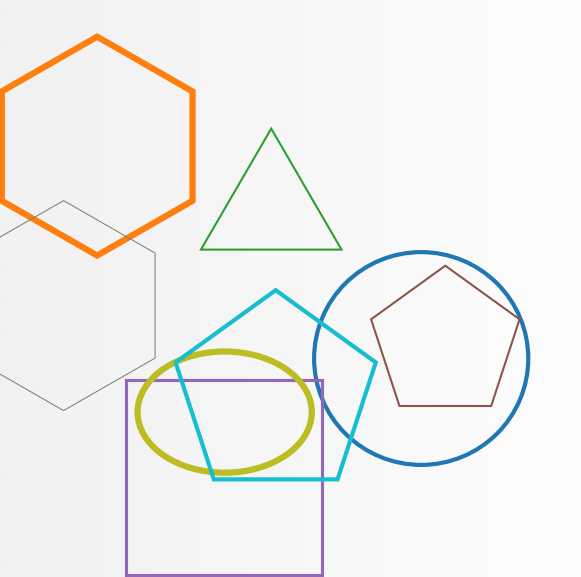[{"shape": "circle", "thickness": 2, "radius": 0.92, "center": [0.725, 0.378]}, {"shape": "hexagon", "thickness": 3, "radius": 0.95, "center": [0.167, 0.746]}, {"shape": "triangle", "thickness": 1, "radius": 0.7, "center": [0.467, 0.637]}, {"shape": "square", "thickness": 1.5, "radius": 0.84, "center": [0.385, 0.172]}, {"shape": "pentagon", "thickness": 1, "radius": 0.67, "center": [0.766, 0.405]}, {"shape": "hexagon", "thickness": 0.5, "radius": 0.91, "center": [0.109, 0.47]}, {"shape": "oval", "thickness": 3, "radius": 0.75, "center": [0.387, 0.286]}, {"shape": "pentagon", "thickness": 2, "radius": 0.91, "center": [0.474, 0.316]}]